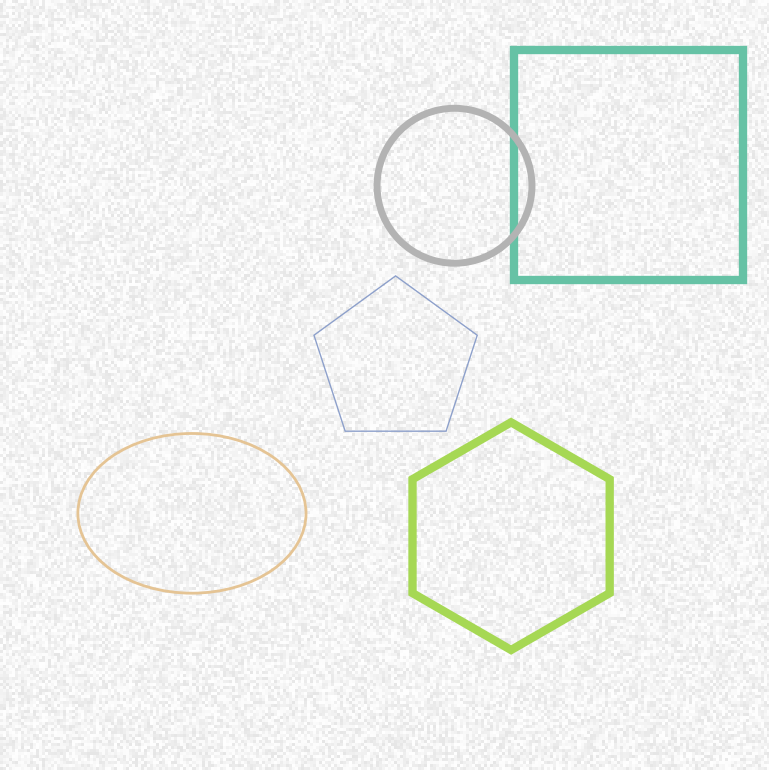[{"shape": "square", "thickness": 3, "radius": 0.75, "center": [0.816, 0.785]}, {"shape": "pentagon", "thickness": 0.5, "radius": 0.56, "center": [0.514, 0.53]}, {"shape": "hexagon", "thickness": 3, "radius": 0.74, "center": [0.664, 0.304]}, {"shape": "oval", "thickness": 1, "radius": 0.74, "center": [0.249, 0.333]}, {"shape": "circle", "thickness": 2.5, "radius": 0.5, "center": [0.59, 0.759]}]